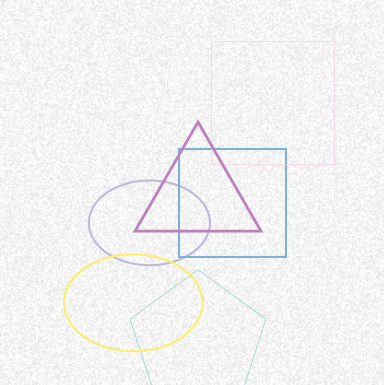[{"shape": "pentagon", "thickness": 0.5, "radius": 0.93, "center": [0.514, 0.114]}, {"shape": "oval", "thickness": 1.5, "radius": 0.79, "center": [0.388, 0.421]}, {"shape": "square", "thickness": 1.5, "radius": 0.7, "center": [0.604, 0.473]}, {"shape": "square", "thickness": 0.5, "radius": 0.8, "center": [0.708, 0.734]}, {"shape": "triangle", "thickness": 2, "radius": 0.94, "center": [0.514, 0.494]}, {"shape": "oval", "thickness": 1.5, "radius": 0.9, "center": [0.346, 0.214]}]